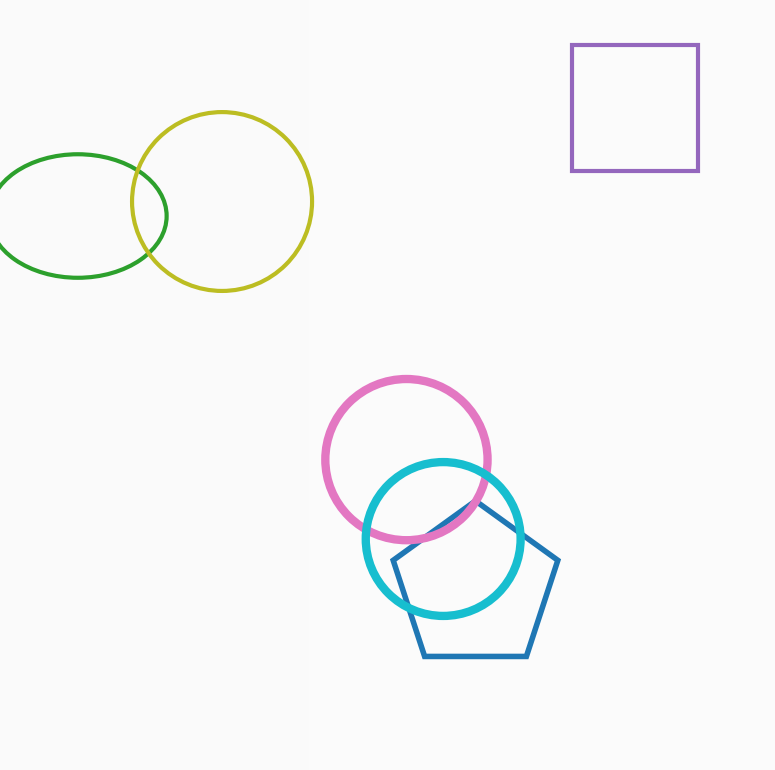[{"shape": "pentagon", "thickness": 2, "radius": 0.56, "center": [0.614, 0.238]}, {"shape": "oval", "thickness": 1.5, "radius": 0.57, "center": [0.1, 0.719]}, {"shape": "square", "thickness": 1.5, "radius": 0.41, "center": [0.819, 0.86]}, {"shape": "circle", "thickness": 3, "radius": 0.52, "center": [0.524, 0.403]}, {"shape": "circle", "thickness": 1.5, "radius": 0.58, "center": [0.287, 0.738]}, {"shape": "circle", "thickness": 3, "radius": 0.5, "center": [0.572, 0.3]}]